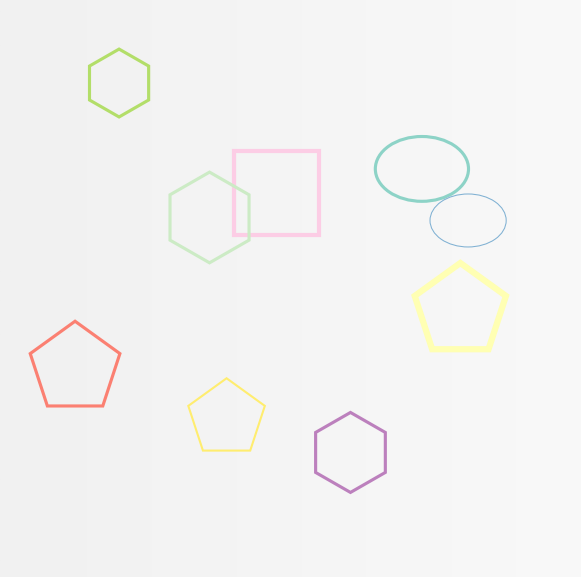[{"shape": "oval", "thickness": 1.5, "radius": 0.4, "center": [0.726, 0.707]}, {"shape": "pentagon", "thickness": 3, "radius": 0.41, "center": [0.792, 0.461]}, {"shape": "pentagon", "thickness": 1.5, "radius": 0.41, "center": [0.129, 0.362]}, {"shape": "oval", "thickness": 0.5, "radius": 0.33, "center": [0.805, 0.617]}, {"shape": "hexagon", "thickness": 1.5, "radius": 0.29, "center": [0.205, 0.855]}, {"shape": "square", "thickness": 2, "radius": 0.37, "center": [0.475, 0.665]}, {"shape": "hexagon", "thickness": 1.5, "radius": 0.35, "center": [0.603, 0.216]}, {"shape": "hexagon", "thickness": 1.5, "radius": 0.39, "center": [0.36, 0.623]}, {"shape": "pentagon", "thickness": 1, "radius": 0.35, "center": [0.39, 0.275]}]